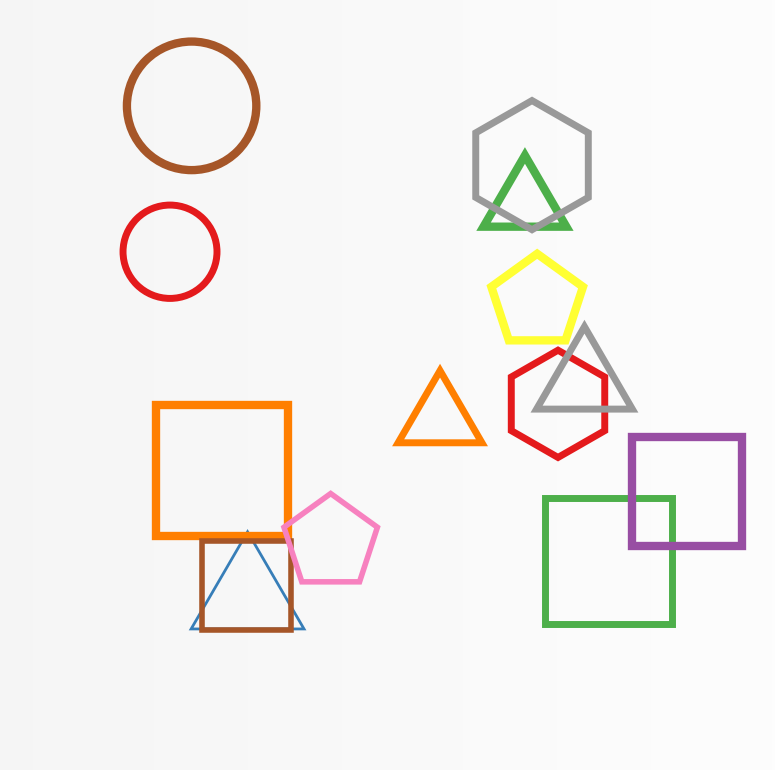[{"shape": "circle", "thickness": 2.5, "radius": 0.3, "center": [0.219, 0.673]}, {"shape": "hexagon", "thickness": 2.5, "radius": 0.35, "center": [0.72, 0.476]}, {"shape": "triangle", "thickness": 1, "radius": 0.42, "center": [0.319, 0.225]}, {"shape": "triangle", "thickness": 3, "radius": 0.31, "center": [0.677, 0.736]}, {"shape": "square", "thickness": 2.5, "radius": 0.41, "center": [0.785, 0.271]}, {"shape": "square", "thickness": 3, "radius": 0.35, "center": [0.886, 0.361]}, {"shape": "triangle", "thickness": 2.5, "radius": 0.31, "center": [0.568, 0.456]}, {"shape": "square", "thickness": 3, "radius": 0.43, "center": [0.287, 0.389]}, {"shape": "pentagon", "thickness": 3, "radius": 0.31, "center": [0.693, 0.608]}, {"shape": "circle", "thickness": 3, "radius": 0.42, "center": [0.247, 0.863]}, {"shape": "square", "thickness": 2, "radius": 0.29, "center": [0.318, 0.24]}, {"shape": "pentagon", "thickness": 2, "radius": 0.32, "center": [0.427, 0.296]}, {"shape": "hexagon", "thickness": 2.5, "radius": 0.42, "center": [0.686, 0.786]}, {"shape": "triangle", "thickness": 2.5, "radius": 0.36, "center": [0.754, 0.504]}]